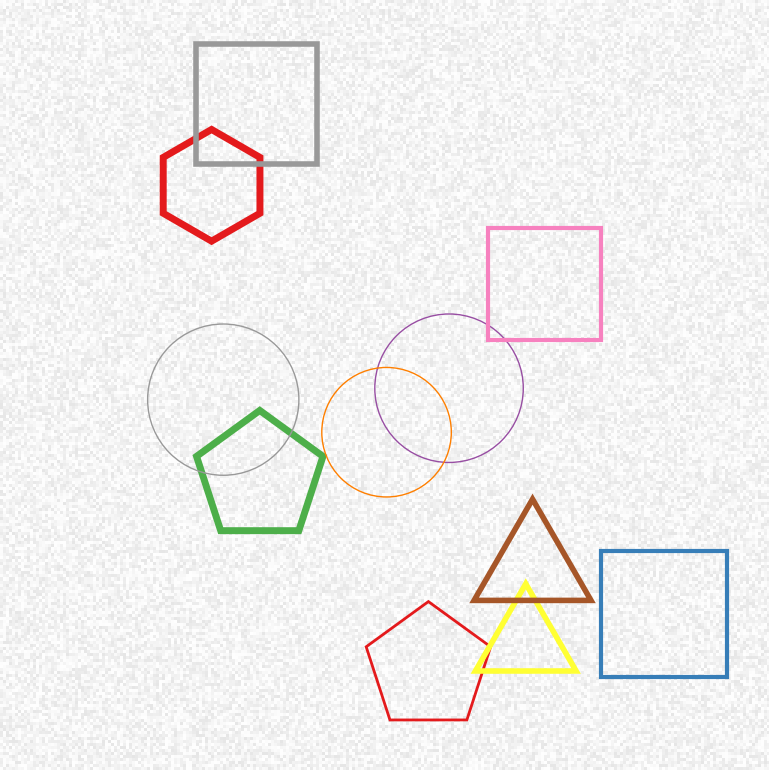[{"shape": "hexagon", "thickness": 2.5, "radius": 0.36, "center": [0.275, 0.759]}, {"shape": "pentagon", "thickness": 1, "radius": 0.42, "center": [0.556, 0.134]}, {"shape": "square", "thickness": 1.5, "radius": 0.41, "center": [0.862, 0.203]}, {"shape": "pentagon", "thickness": 2.5, "radius": 0.43, "center": [0.337, 0.381]}, {"shape": "circle", "thickness": 0.5, "radius": 0.48, "center": [0.583, 0.496]}, {"shape": "circle", "thickness": 0.5, "radius": 0.42, "center": [0.502, 0.439]}, {"shape": "triangle", "thickness": 2, "radius": 0.38, "center": [0.683, 0.166]}, {"shape": "triangle", "thickness": 2, "radius": 0.44, "center": [0.692, 0.264]}, {"shape": "square", "thickness": 1.5, "radius": 0.36, "center": [0.707, 0.631]}, {"shape": "square", "thickness": 2, "radius": 0.39, "center": [0.333, 0.865]}, {"shape": "circle", "thickness": 0.5, "radius": 0.49, "center": [0.29, 0.481]}]